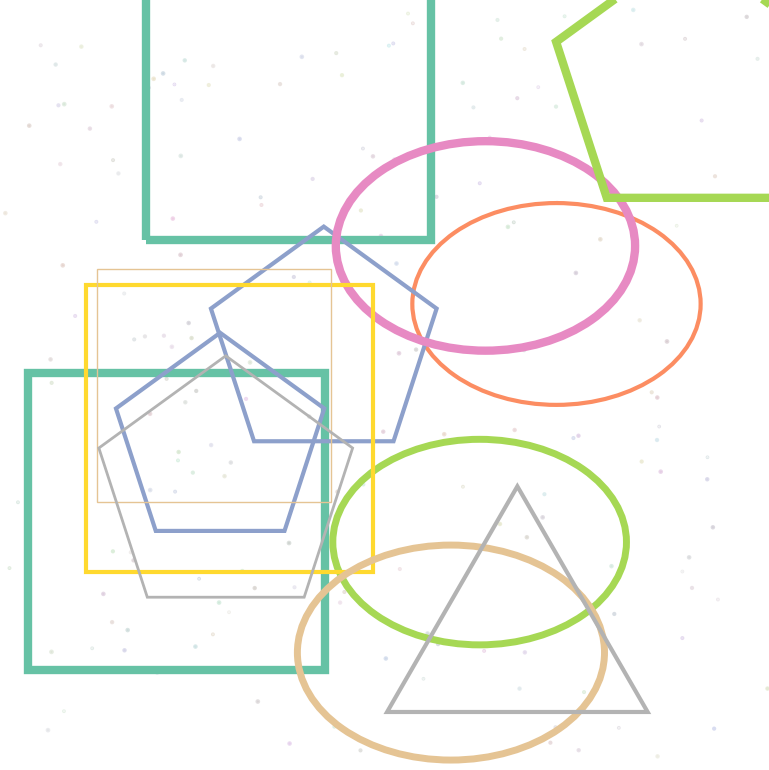[{"shape": "square", "thickness": 3, "radius": 0.93, "center": [0.374, 0.873]}, {"shape": "square", "thickness": 3, "radius": 0.96, "center": [0.229, 0.323]}, {"shape": "oval", "thickness": 1.5, "radius": 0.94, "center": [0.723, 0.605]}, {"shape": "pentagon", "thickness": 1.5, "radius": 0.71, "center": [0.286, 0.426]}, {"shape": "pentagon", "thickness": 1.5, "radius": 0.77, "center": [0.42, 0.552]}, {"shape": "oval", "thickness": 3, "radius": 0.97, "center": [0.63, 0.681]}, {"shape": "pentagon", "thickness": 3, "radius": 0.91, "center": [0.894, 0.89]}, {"shape": "oval", "thickness": 2.5, "radius": 0.95, "center": [0.623, 0.296]}, {"shape": "square", "thickness": 1.5, "radius": 0.93, "center": [0.298, 0.444]}, {"shape": "oval", "thickness": 2.5, "radius": 1.0, "center": [0.586, 0.153]}, {"shape": "square", "thickness": 0.5, "radius": 0.76, "center": [0.278, 0.5]}, {"shape": "triangle", "thickness": 1.5, "radius": 0.98, "center": [0.672, 0.173]}, {"shape": "pentagon", "thickness": 1, "radius": 0.87, "center": [0.293, 0.365]}]